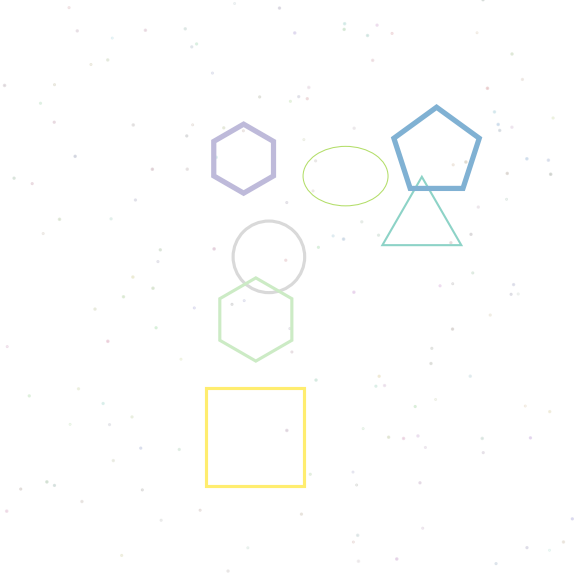[{"shape": "triangle", "thickness": 1, "radius": 0.39, "center": [0.73, 0.614]}, {"shape": "hexagon", "thickness": 2.5, "radius": 0.3, "center": [0.422, 0.724]}, {"shape": "pentagon", "thickness": 2.5, "radius": 0.39, "center": [0.756, 0.736]}, {"shape": "oval", "thickness": 0.5, "radius": 0.37, "center": [0.598, 0.694]}, {"shape": "circle", "thickness": 1.5, "radius": 0.31, "center": [0.466, 0.554]}, {"shape": "hexagon", "thickness": 1.5, "radius": 0.36, "center": [0.443, 0.446]}, {"shape": "square", "thickness": 1.5, "radius": 0.42, "center": [0.442, 0.242]}]